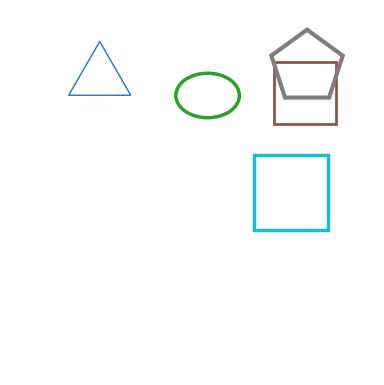[{"shape": "triangle", "thickness": 1, "radius": 0.47, "center": [0.259, 0.799]}, {"shape": "oval", "thickness": 2.5, "radius": 0.41, "center": [0.539, 0.752]}, {"shape": "square", "thickness": 2, "radius": 0.4, "center": [0.793, 0.759]}, {"shape": "pentagon", "thickness": 3, "radius": 0.49, "center": [0.798, 0.825]}, {"shape": "square", "thickness": 2.5, "radius": 0.48, "center": [0.756, 0.5]}]